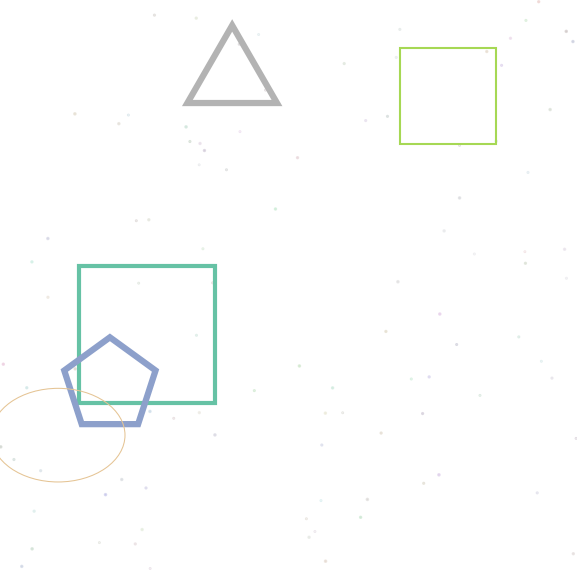[{"shape": "square", "thickness": 2, "radius": 0.59, "center": [0.255, 0.42]}, {"shape": "pentagon", "thickness": 3, "radius": 0.42, "center": [0.19, 0.332]}, {"shape": "square", "thickness": 1, "radius": 0.42, "center": [0.776, 0.832]}, {"shape": "oval", "thickness": 0.5, "radius": 0.58, "center": [0.101, 0.246]}, {"shape": "triangle", "thickness": 3, "radius": 0.45, "center": [0.402, 0.866]}]